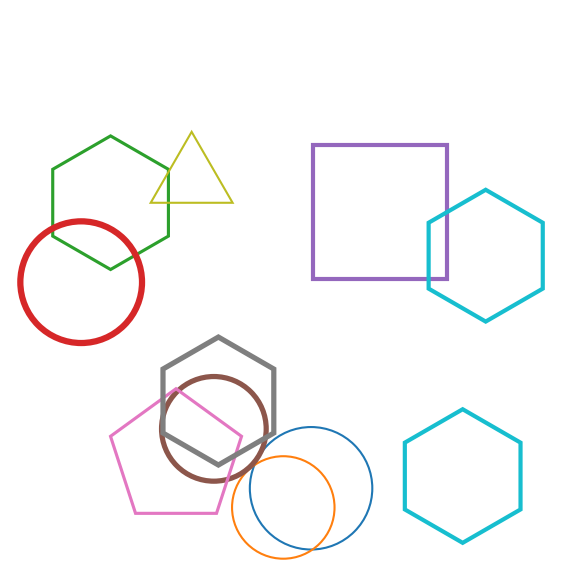[{"shape": "circle", "thickness": 1, "radius": 0.53, "center": [0.539, 0.154]}, {"shape": "circle", "thickness": 1, "radius": 0.44, "center": [0.491, 0.12]}, {"shape": "hexagon", "thickness": 1.5, "radius": 0.58, "center": [0.191, 0.648]}, {"shape": "circle", "thickness": 3, "radius": 0.53, "center": [0.141, 0.511]}, {"shape": "square", "thickness": 2, "radius": 0.58, "center": [0.658, 0.633]}, {"shape": "circle", "thickness": 2.5, "radius": 0.45, "center": [0.37, 0.257]}, {"shape": "pentagon", "thickness": 1.5, "radius": 0.6, "center": [0.305, 0.207]}, {"shape": "hexagon", "thickness": 2.5, "radius": 0.55, "center": [0.378, 0.305]}, {"shape": "triangle", "thickness": 1, "radius": 0.41, "center": [0.332, 0.689]}, {"shape": "hexagon", "thickness": 2, "radius": 0.57, "center": [0.841, 0.556]}, {"shape": "hexagon", "thickness": 2, "radius": 0.58, "center": [0.801, 0.175]}]